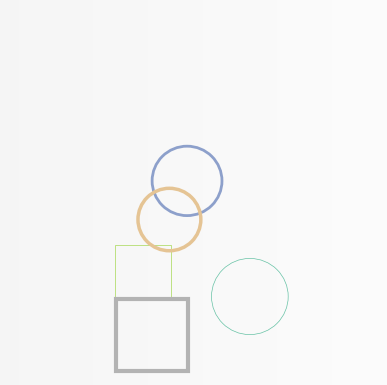[{"shape": "circle", "thickness": 0.5, "radius": 0.49, "center": [0.645, 0.23]}, {"shape": "circle", "thickness": 2, "radius": 0.45, "center": [0.483, 0.53]}, {"shape": "square", "thickness": 0.5, "radius": 0.36, "center": [0.369, 0.292]}, {"shape": "circle", "thickness": 2.5, "radius": 0.41, "center": [0.437, 0.43]}, {"shape": "square", "thickness": 3, "radius": 0.47, "center": [0.392, 0.13]}]